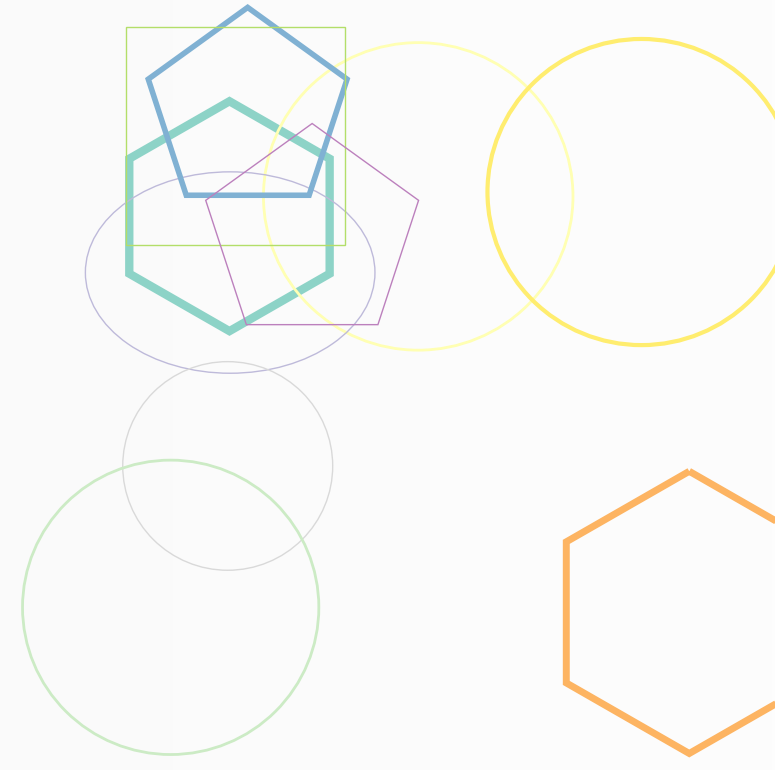[{"shape": "hexagon", "thickness": 3, "radius": 0.75, "center": [0.296, 0.719]}, {"shape": "circle", "thickness": 1, "radius": 1.0, "center": [0.54, 0.745]}, {"shape": "oval", "thickness": 0.5, "radius": 0.93, "center": [0.297, 0.646]}, {"shape": "pentagon", "thickness": 2, "radius": 0.67, "center": [0.32, 0.856]}, {"shape": "hexagon", "thickness": 2.5, "radius": 0.92, "center": [0.889, 0.205]}, {"shape": "square", "thickness": 0.5, "radius": 0.71, "center": [0.304, 0.823]}, {"shape": "circle", "thickness": 0.5, "radius": 0.68, "center": [0.294, 0.395]}, {"shape": "pentagon", "thickness": 0.5, "radius": 0.72, "center": [0.403, 0.695]}, {"shape": "circle", "thickness": 1, "radius": 0.96, "center": [0.22, 0.211]}, {"shape": "circle", "thickness": 1.5, "radius": 0.99, "center": [0.828, 0.751]}]